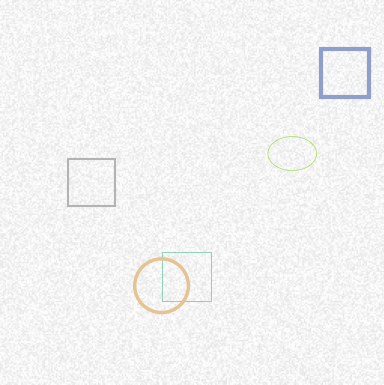[{"shape": "square", "thickness": 0.5, "radius": 0.32, "center": [0.485, 0.282]}, {"shape": "square", "thickness": 3, "radius": 0.31, "center": [0.895, 0.81]}, {"shape": "oval", "thickness": 0.5, "radius": 0.32, "center": [0.759, 0.601]}, {"shape": "circle", "thickness": 2.5, "radius": 0.35, "center": [0.42, 0.258]}, {"shape": "square", "thickness": 1.5, "radius": 0.3, "center": [0.237, 0.527]}]